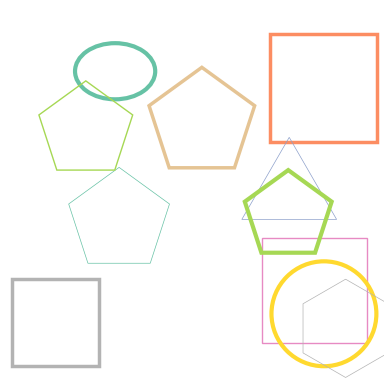[{"shape": "pentagon", "thickness": 0.5, "radius": 0.69, "center": [0.309, 0.428]}, {"shape": "oval", "thickness": 3, "radius": 0.52, "center": [0.299, 0.815]}, {"shape": "square", "thickness": 2.5, "radius": 0.7, "center": [0.84, 0.771]}, {"shape": "triangle", "thickness": 0.5, "radius": 0.71, "center": [0.751, 0.501]}, {"shape": "square", "thickness": 1, "radius": 0.68, "center": [0.818, 0.246]}, {"shape": "pentagon", "thickness": 3, "radius": 0.59, "center": [0.749, 0.44]}, {"shape": "pentagon", "thickness": 1, "radius": 0.64, "center": [0.223, 0.662]}, {"shape": "circle", "thickness": 3, "radius": 0.68, "center": [0.841, 0.185]}, {"shape": "pentagon", "thickness": 2.5, "radius": 0.72, "center": [0.524, 0.681]}, {"shape": "hexagon", "thickness": 0.5, "radius": 0.64, "center": [0.898, 0.147]}, {"shape": "square", "thickness": 2.5, "radius": 0.56, "center": [0.145, 0.163]}]